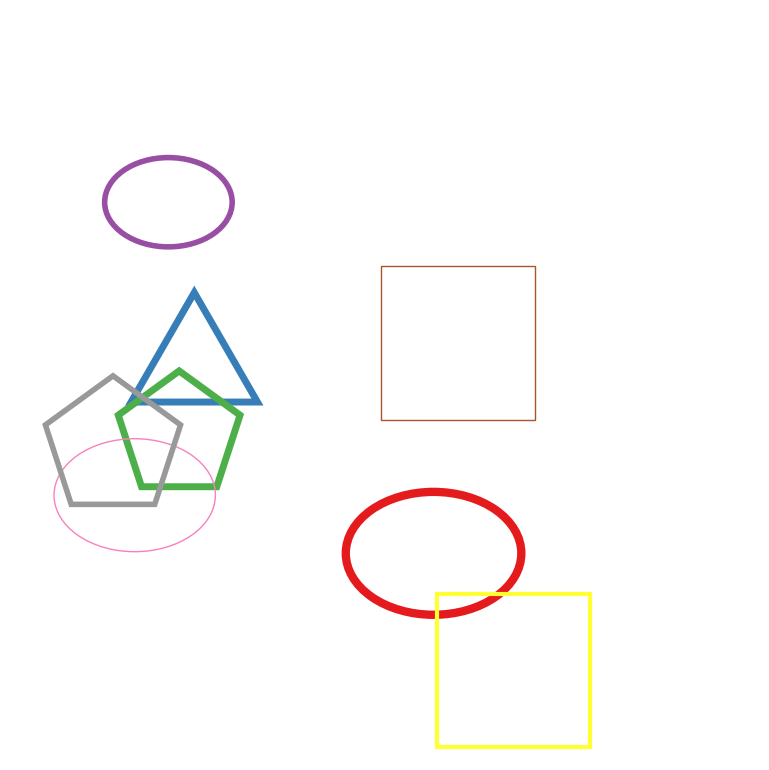[{"shape": "oval", "thickness": 3, "radius": 0.57, "center": [0.563, 0.281]}, {"shape": "triangle", "thickness": 2.5, "radius": 0.47, "center": [0.252, 0.525]}, {"shape": "pentagon", "thickness": 2.5, "radius": 0.42, "center": [0.233, 0.435]}, {"shape": "oval", "thickness": 2, "radius": 0.41, "center": [0.219, 0.737]}, {"shape": "square", "thickness": 1.5, "radius": 0.5, "center": [0.667, 0.129]}, {"shape": "square", "thickness": 0.5, "radius": 0.5, "center": [0.595, 0.554]}, {"shape": "oval", "thickness": 0.5, "radius": 0.52, "center": [0.175, 0.357]}, {"shape": "pentagon", "thickness": 2, "radius": 0.46, "center": [0.147, 0.42]}]